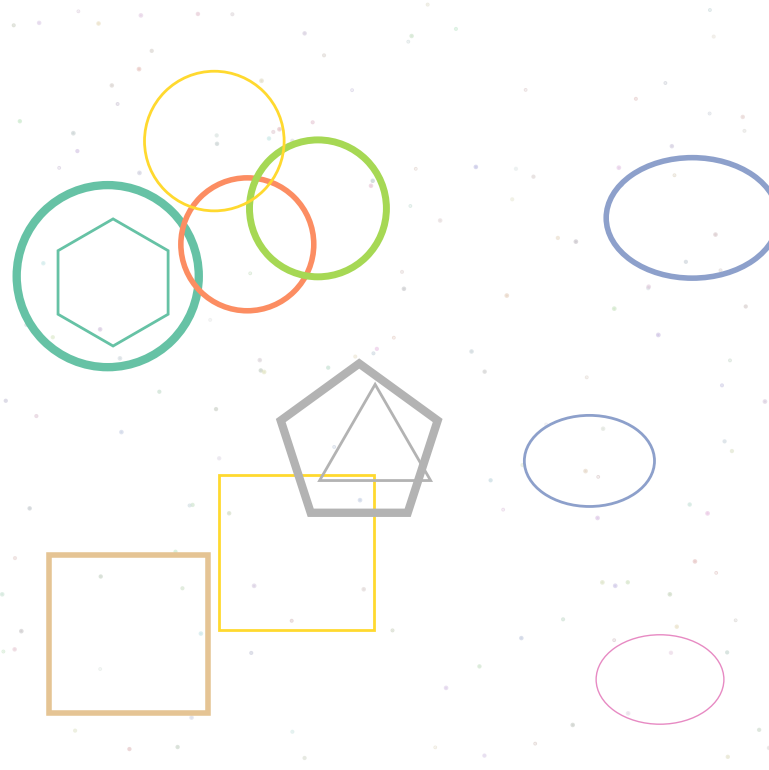[{"shape": "hexagon", "thickness": 1, "radius": 0.41, "center": [0.147, 0.633]}, {"shape": "circle", "thickness": 3, "radius": 0.59, "center": [0.14, 0.641]}, {"shape": "circle", "thickness": 2, "radius": 0.43, "center": [0.321, 0.683]}, {"shape": "oval", "thickness": 2, "radius": 0.56, "center": [0.899, 0.717]}, {"shape": "oval", "thickness": 1, "radius": 0.42, "center": [0.765, 0.401]}, {"shape": "oval", "thickness": 0.5, "radius": 0.41, "center": [0.857, 0.118]}, {"shape": "circle", "thickness": 2.5, "radius": 0.44, "center": [0.413, 0.729]}, {"shape": "square", "thickness": 1, "radius": 0.5, "center": [0.385, 0.283]}, {"shape": "circle", "thickness": 1, "radius": 0.45, "center": [0.278, 0.817]}, {"shape": "square", "thickness": 2, "radius": 0.51, "center": [0.167, 0.177]}, {"shape": "pentagon", "thickness": 3, "radius": 0.54, "center": [0.466, 0.421]}, {"shape": "triangle", "thickness": 1, "radius": 0.42, "center": [0.487, 0.418]}]